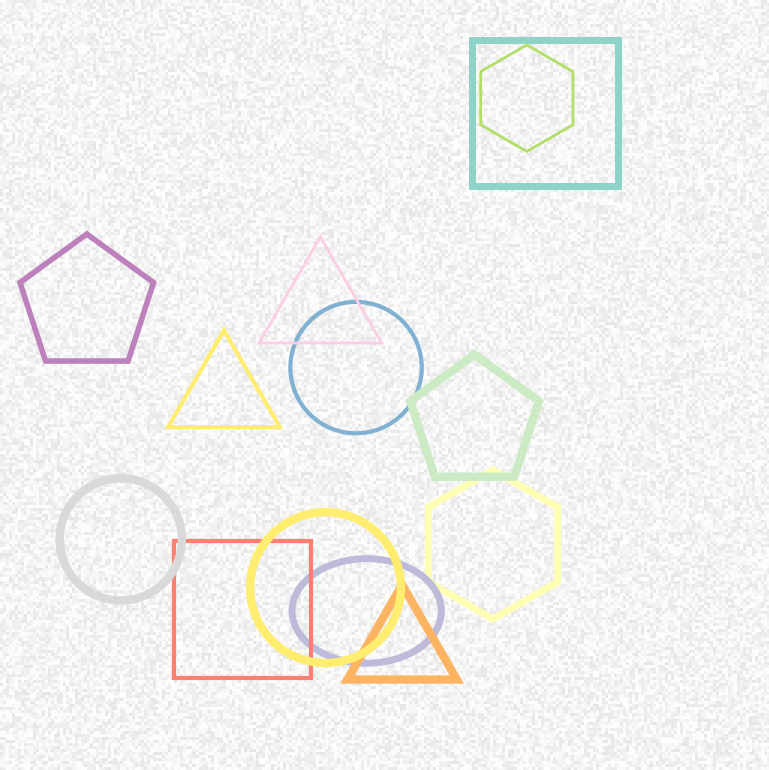[{"shape": "square", "thickness": 2.5, "radius": 0.47, "center": [0.708, 0.854]}, {"shape": "hexagon", "thickness": 2.5, "radius": 0.48, "center": [0.64, 0.293]}, {"shape": "oval", "thickness": 2.5, "radius": 0.48, "center": [0.476, 0.207]}, {"shape": "square", "thickness": 1.5, "radius": 0.45, "center": [0.315, 0.208]}, {"shape": "circle", "thickness": 1.5, "radius": 0.43, "center": [0.462, 0.523]}, {"shape": "triangle", "thickness": 3, "radius": 0.41, "center": [0.522, 0.159]}, {"shape": "hexagon", "thickness": 1, "radius": 0.35, "center": [0.684, 0.872]}, {"shape": "triangle", "thickness": 1, "radius": 0.46, "center": [0.416, 0.6]}, {"shape": "circle", "thickness": 3, "radius": 0.4, "center": [0.157, 0.299]}, {"shape": "pentagon", "thickness": 2, "radius": 0.46, "center": [0.113, 0.605]}, {"shape": "pentagon", "thickness": 3, "radius": 0.44, "center": [0.616, 0.452]}, {"shape": "circle", "thickness": 3, "radius": 0.49, "center": [0.423, 0.237]}, {"shape": "triangle", "thickness": 1.5, "radius": 0.42, "center": [0.291, 0.487]}]